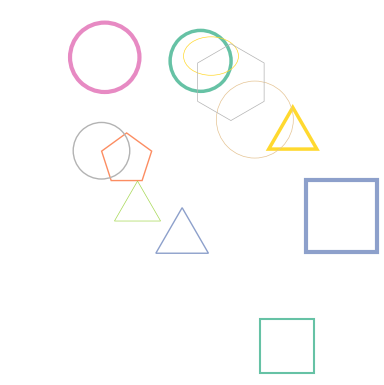[{"shape": "square", "thickness": 1.5, "radius": 0.35, "center": [0.745, 0.102]}, {"shape": "circle", "thickness": 2.5, "radius": 0.4, "center": [0.521, 0.842]}, {"shape": "pentagon", "thickness": 1, "radius": 0.34, "center": [0.329, 0.586]}, {"shape": "square", "thickness": 3, "radius": 0.46, "center": [0.886, 0.439]}, {"shape": "triangle", "thickness": 1, "radius": 0.39, "center": [0.473, 0.382]}, {"shape": "circle", "thickness": 3, "radius": 0.45, "center": [0.272, 0.851]}, {"shape": "triangle", "thickness": 0.5, "radius": 0.35, "center": [0.357, 0.461]}, {"shape": "triangle", "thickness": 2.5, "radius": 0.36, "center": [0.76, 0.649]}, {"shape": "oval", "thickness": 0.5, "radius": 0.36, "center": [0.548, 0.854]}, {"shape": "circle", "thickness": 0.5, "radius": 0.5, "center": [0.662, 0.689]}, {"shape": "hexagon", "thickness": 0.5, "radius": 0.5, "center": [0.6, 0.787]}, {"shape": "circle", "thickness": 1, "radius": 0.37, "center": [0.264, 0.608]}]